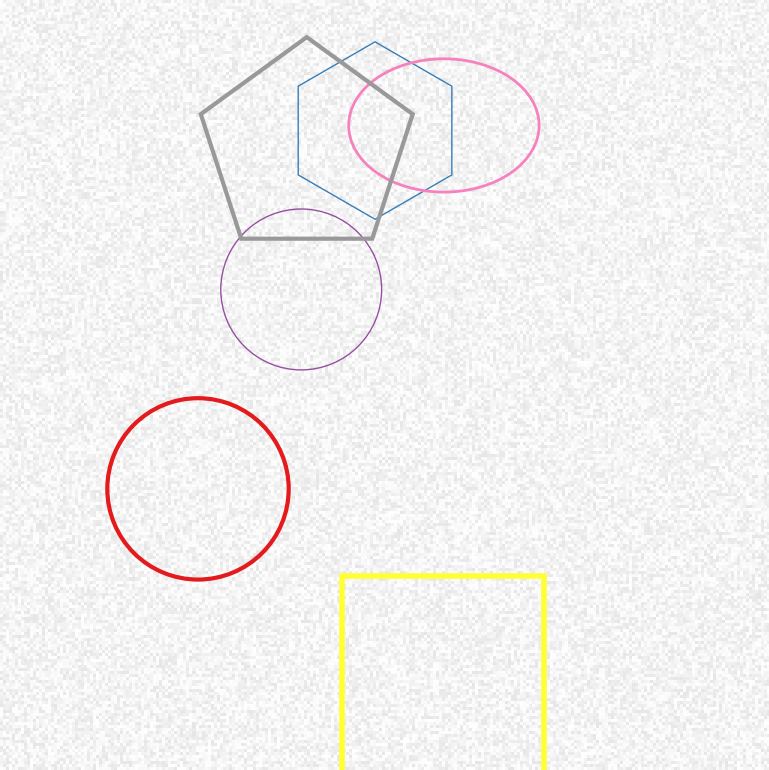[{"shape": "circle", "thickness": 1.5, "radius": 0.59, "center": [0.257, 0.365]}, {"shape": "hexagon", "thickness": 0.5, "radius": 0.58, "center": [0.487, 0.83]}, {"shape": "circle", "thickness": 0.5, "radius": 0.52, "center": [0.391, 0.624]}, {"shape": "square", "thickness": 2, "radius": 0.66, "center": [0.575, 0.121]}, {"shape": "oval", "thickness": 1, "radius": 0.62, "center": [0.576, 0.837]}, {"shape": "pentagon", "thickness": 1.5, "radius": 0.72, "center": [0.398, 0.807]}]